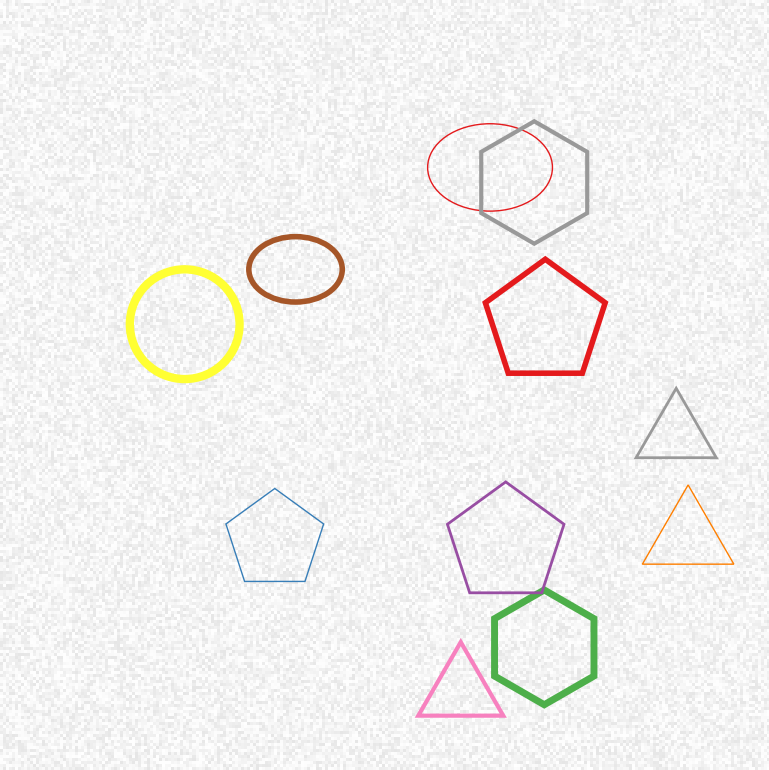[{"shape": "oval", "thickness": 0.5, "radius": 0.41, "center": [0.636, 0.783]}, {"shape": "pentagon", "thickness": 2, "radius": 0.41, "center": [0.708, 0.582]}, {"shape": "pentagon", "thickness": 0.5, "radius": 0.33, "center": [0.357, 0.299]}, {"shape": "hexagon", "thickness": 2.5, "radius": 0.37, "center": [0.707, 0.159]}, {"shape": "pentagon", "thickness": 1, "radius": 0.4, "center": [0.657, 0.295]}, {"shape": "triangle", "thickness": 0.5, "radius": 0.34, "center": [0.894, 0.302]}, {"shape": "circle", "thickness": 3, "radius": 0.36, "center": [0.24, 0.579]}, {"shape": "oval", "thickness": 2, "radius": 0.3, "center": [0.384, 0.65]}, {"shape": "triangle", "thickness": 1.5, "radius": 0.32, "center": [0.598, 0.102]}, {"shape": "hexagon", "thickness": 1.5, "radius": 0.4, "center": [0.694, 0.763]}, {"shape": "triangle", "thickness": 1, "radius": 0.3, "center": [0.878, 0.436]}]